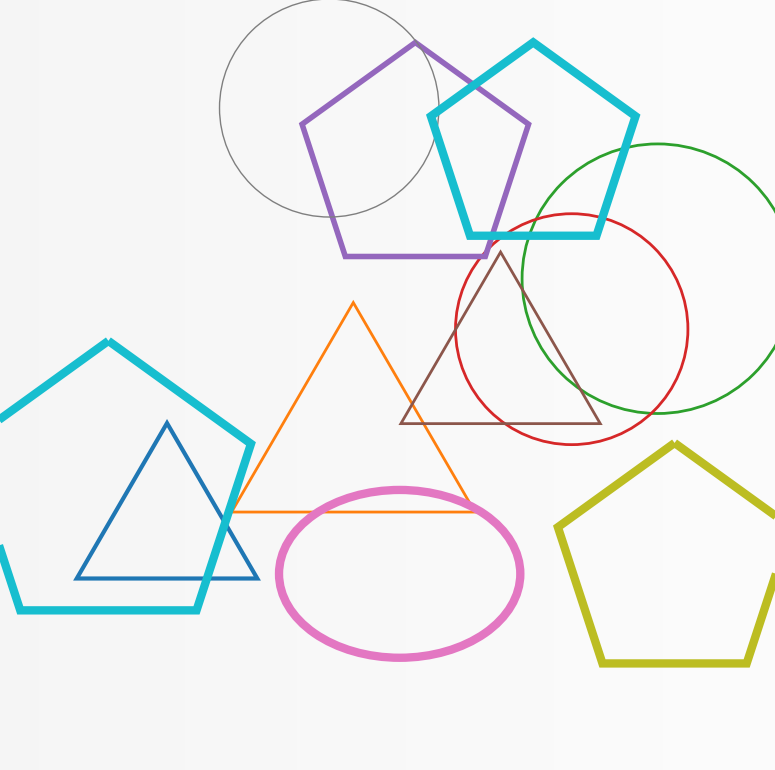[{"shape": "triangle", "thickness": 1.5, "radius": 0.67, "center": [0.216, 0.316]}, {"shape": "triangle", "thickness": 1, "radius": 0.91, "center": [0.456, 0.426]}, {"shape": "circle", "thickness": 1, "radius": 0.88, "center": [0.849, 0.638]}, {"shape": "circle", "thickness": 1, "radius": 0.75, "center": [0.738, 0.572]}, {"shape": "pentagon", "thickness": 2, "radius": 0.77, "center": [0.536, 0.791]}, {"shape": "triangle", "thickness": 1, "radius": 0.74, "center": [0.646, 0.524]}, {"shape": "oval", "thickness": 3, "radius": 0.78, "center": [0.516, 0.255]}, {"shape": "circle", "thickness": 0.5, "radius": 0.71, "center": [0.425, 0.86]}, {"shape": "pentagon", "thickness": 3, "radius": 0.79, "center": [0.87, 0.266]}, {"shape": "pentagon", "thickness": 3, "radius": 0.97, "center": [0.14, 0.364]}, {"shape": "pentagon", "thickness": 3, "radius": 0.69, "center": [0.688, 0.806]}]